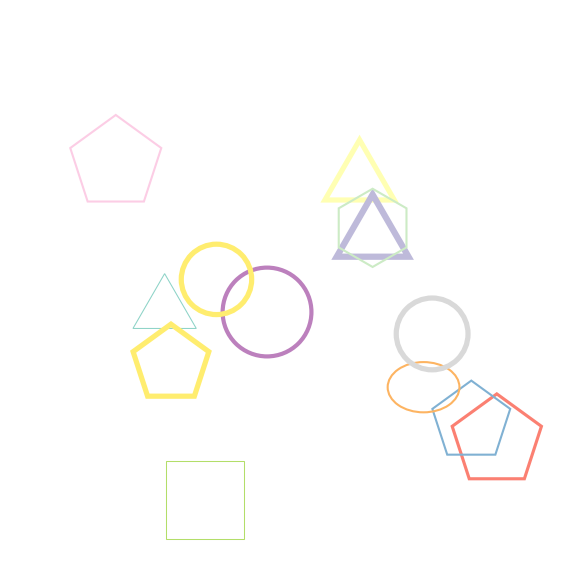[{"shape": "triangle", "thickness": 0.5, "radius": 0.32, "center": [0.285, 0.462]}, {"shape": "triangle", "thickness": 2.5, "radius": 0.35, "center": [0.623, 0.688]}, {"shape": "triangle", "thickness": 3, "radius": 0.36, "center": [0.645, 0.59]}, {"shape": "pentagon", "thickness": 1.5, "radius": 0.41, "center": [0.86, 0.236]}, {"shape": "pentagon", "thickness": 1, "radius": 0.35, "center": [0.816, 0.269]}, {"shape": "oval", "thickness": 1, "radius": 0.31, "center": [0.733, 0.329]}, {"shape": "square", "thickness": 0.5, "radius": 0.34, "center": [0.355, 0.134]}, {"shape": "pentagon", "thickness": 1, "radius": 0.41, "center": [0.2, 0.717]}, {"shape": "circle", "thickness": 2.5, "radius": 0.31, "center": [0.748, 0.421]}, {"shape": "circle", "thickness": 2, "radius": 0.38, "center": [0.462, 0.459]}, {"shape": "hexagon", "thickness": 1, "radius": 0.34, "center": [0.645, 0.605]}, {"shape": "pentagon", "thickness": 2.5, "radius": 0.34, "center": [0.296, 0.369]}, {"shape": "circle", "thickness": 2.5, "radius": 0.3, "center": [0.375, 0.515]}]